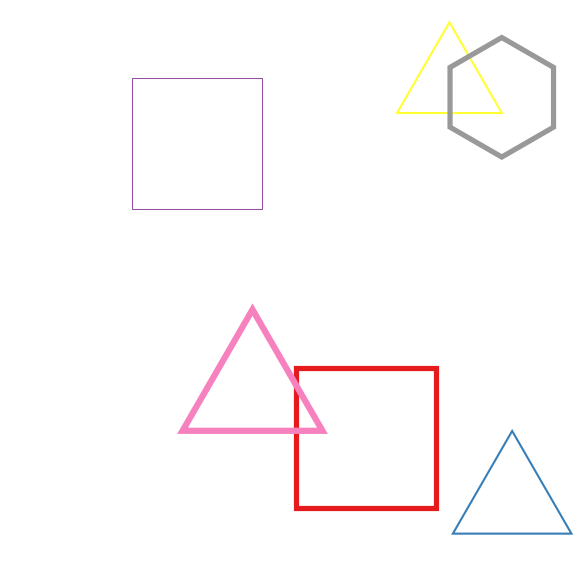[{"shape": "square", "thickness": 2.5, "radius": 0.61, "center": [0.634, 0.24]}, {"shape": "triangle", "thickness": 1, "radius": 0.59, "center": [0.887, 0.134]}, {"shape": "square", "thickness": 0.5, "radius": 0.56, "center": [0.341, 0.751]}, {"shape": "triangle", "thickness": 1, "radius": 0.52, "center": [0.778, 0.856]}, {"shape": "triangle", "thickness": 3, "radius": 0.7, "center": [0.437, 0.323]}, {"shape": "hexagon", "thickness": 2.5, "radius": 0.52, "center": [0.869, 0.831]}]